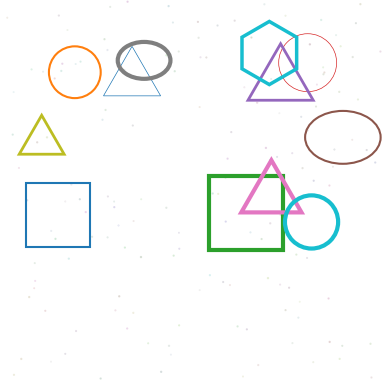[{"shape": "triangle", "thickness": 0.5, "radius": 0.43, "center": [0.343, 0.794]}, {"shape": "square", "thickness": 1.5, "radius": 0.41, "center": [0.151, 0.441]}, {"shape": "circle", "thickness": 1.5, "radius": 0.34, "center": [0.194, 0.812]}, {"shape": "square", "thickness": 3, "radius": 0.48, "center": [0.638, 0.447]}, {"shape": "circle", "thickness": 0.5, "radius": 0.38, "center": [0.799, 0.837]}, {"shape": "triangle", "thickness": 2, "radius": 0.49, "center": [0.729, 0.789]}, {"shape": "oval", "thickness": 1.5, "radius": 0.49, "center": [0.891, 0.643]}, {"shape": "triangle", "thickness": 3, "radius": 0.45, "center": [0.705, 0.493]}, {"shape": "oval", "thickness": 3, "radius": 0.34, "center": [0.374, 0.843]}, {"shape": "triangle", "thickness": 2, "radius": 0.34, "center": [0.108, 0.633]}, {"shape": "hexagon", "thickness": 2.5, "radius": 0.41, "center": [0.7, 0.862]}, {"shape": "circle", "thickness": 3, "radius": 0.35, "center": [0.809, 0.424]}]